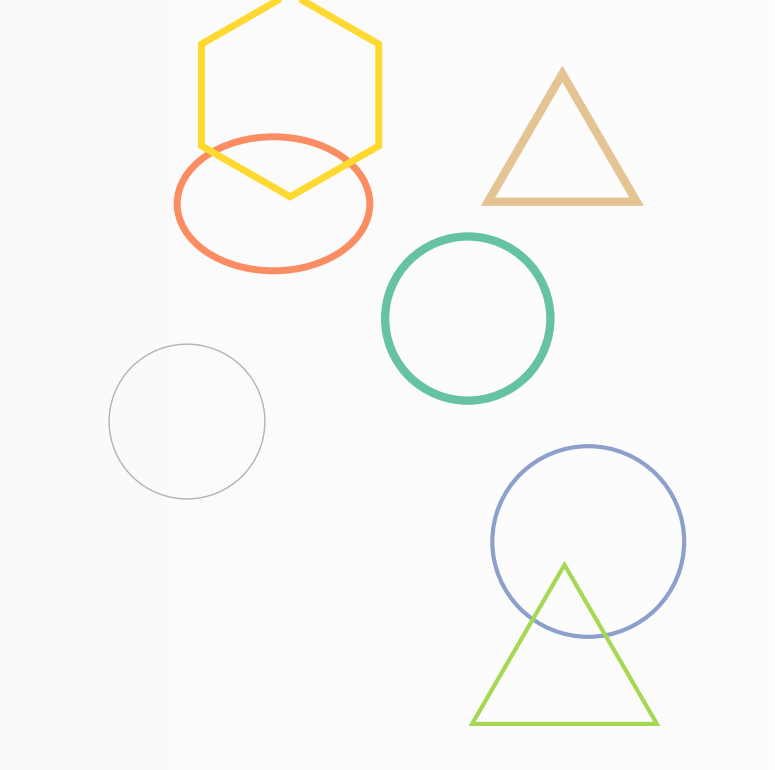[{"shape": "circle", "thickness": 3, "radius": 0.53, "center": [0.604, 0.586]}, {"shape": "oval", "thickness": 2.5, "radius": 0.62, "center": [0.353, 0.735]}, {"shape": "circle", "thickness": 1.5, "radius": 0.62, "center": [0.759, 0.297]}, {"shape": "triangle", "thickness": 1.5, "radius": 0.69, "center": [0.728, 0.129]}, {"shape": "hexagon", "thickness": 2.5, "radius": 0.66, "center": [0.374, 0.877]}, {"shape": "triangle", "thickness": 3, "radius": 0.55, "center": [0.726, 0.793]}, {"shape": "circle", "thickness": 0.5, "radius": 0.5, "center": [0.241, 0.453]}]